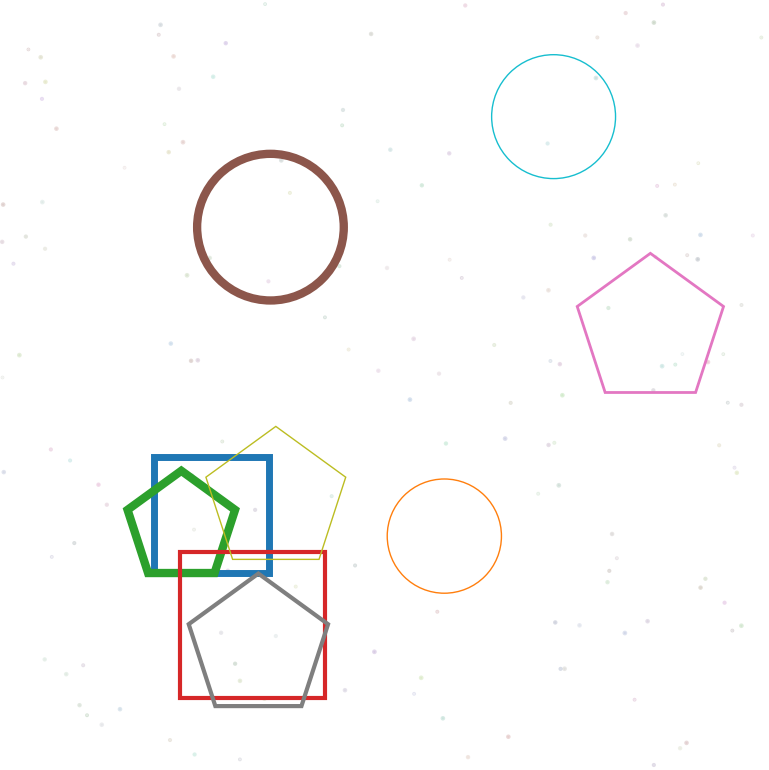[{"shape": "square", "thickness": 2.5, "radius": 0.37, "center": [0.275, 0.331]}, {"shape": "circle", "thickness": 0.5, "radius": 0.37, "center": [0.577, 0.304]}, {"shape": "pentagon", "thickness": 3, "radius": 0.37, "center": [0.235, 0.315]}, {"shape": "square", "thickness": 1.5, "radius": 0.47, "center": [0.328, 0.188]}, {"shape": "circle", "thickness": 3, "radius": 0.48, "center": [0.351, 0.705]}, {"shape": "pentagon", "thickness": 1, "radius": 0.5, "center": [0.845, 0.571]}, {"shape": "pentagon", "thickness": 1.5, "radius": 0.48, "center": [0.336, 0.16]}, {"shape": "pentagon", "thickness": 0.5, "radius": 0.48, "center": [0.358, 0.351]}, {"shape": "circle", "thickness": 0.5, "radius": 0.4, "center": [0.719, 0.849]}]